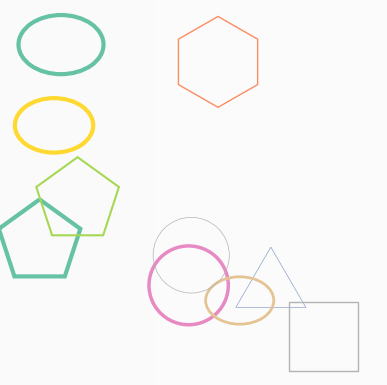[{"shape": "pentagon", "thickness": 3, "radius": 0.55, "center": [0.102, 0.371]}, {"shape": "oval", "thickness": 3, "radius": 0.55, "center": [0.157, 0.884]}, {"shape": "hexagon", "thickness": 1, "radius": 0.59, "center": [0.563, 0.839]}, {"shape": "triangle", "thickness": 0.5, "radius": 0.52, "center": [0.699, 0.254]}, {"shape": "circle", "thickness": 2.5, "radius": 0.51, "center": [0.487, 0.259]}, {"shape": "pentagon", "thickness": 1.5, "radius": 0.56, "center": [0.2, 0.48]}, {"shape": "oval", "thickness": 3, "radius": 0.51, "center": [0.139, 0.674]}, {"shape": "oval", "thickness": 2, "radius": 0.44, "center": [0.619, 0.22]}, {"shape": "square", "thickness": 1, "radius": 0.44, "center": [0.834, 0.126]}, {"shape": "circle", "thickness": 0.5, "radius": 0.49, "center": [0.493, 0.337]}]